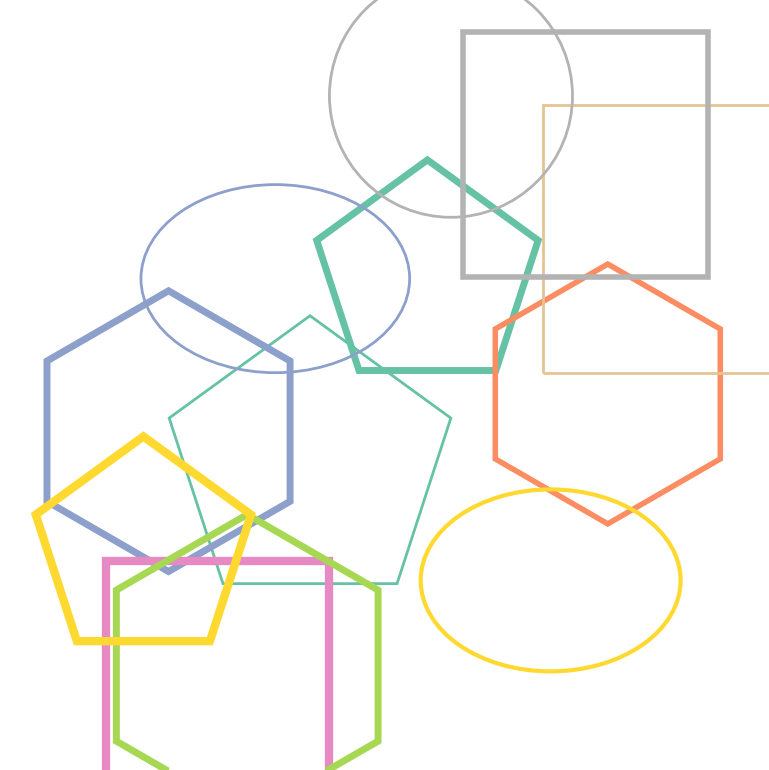[{"shape": "pentagon", "thickness": 2.5, "radius": 0.76, "center": [0.555, 0.641]}, {"shape": "pentagon", "thickness": 1, "radius": 0.96, "center": [0.403, 0.398]}, {"shape": "hexagon", "thickness": 2, "radius": 0.84, "center": [0.789, 0.488]}, {"shape": "oval", "thickness": 1, "radius": 0.87, "center": [0.358, 0.638]}, {"shape": "hexagon", "thickness": 2.5, "radius": 0.91, "center": [0.219, 0.44]}, {"shape": "square", "thickness": 3, "radius": 0.73, "center": [0.283, 0.127]}, {"shape": "hexagon", "thickness": 2.5, "radius": 0.98, "center": [0.321, 0.136]}, {"shape": "oval", "thickness": 1.5, "radius": 0.84, "center": [0.715, 0.246]}, {"shape": "pentagon", "thickness": 3, "radius": 0.73, "center": [0.186, 0.286]}, {"shape": "square", "thickness": 1, "radius": 0.87, "center": [0.88, 0.689]}, {"shape": "square", "thickness": 2, "radius": 0.8, "center": [0.76, 0.799]}, {"shape": "circle", "thickness": 1, "radius": 0.79, "center": [0.586, 0.876]}]